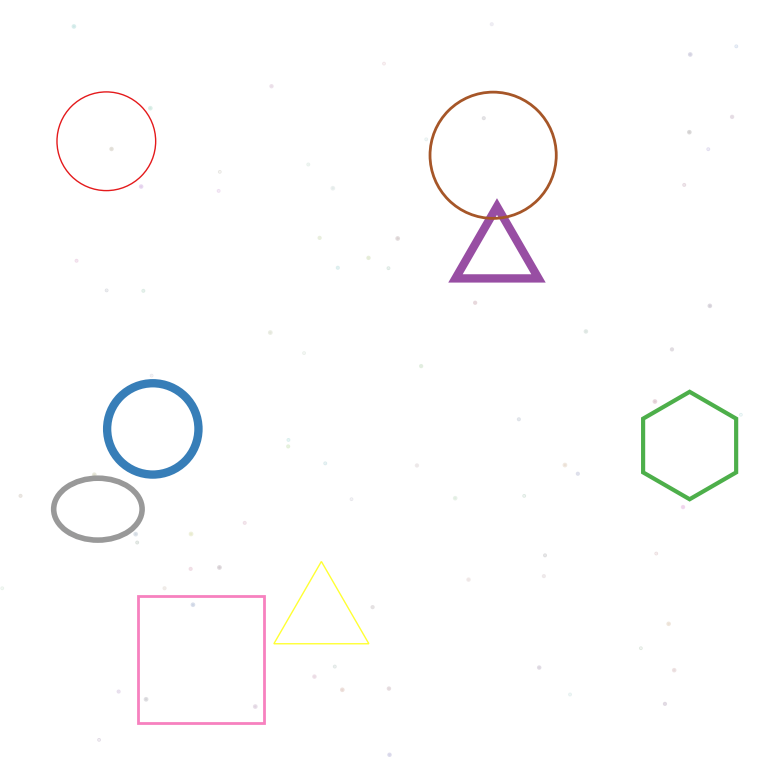[{"shape": "circle", "thickness": 0.5, "radius": 0.32, "center": [0.138, 0.817]}, {"shape": "circle", "thickness": 3, "radius": 0.3, "center": [0.198, 0.443]}, {"shape": "hexagon", "thickness": 1.5, "radius": 0.35, "center": [0.896, 0.421]}, {"shape": "triangle", "thickness": 3, "radius": 0.31, "center": [0.645, 0.67]}, {"shape": "triangle", "thickness": 0.5, "radius": 0.36, "center": [0.417, 0.2]}, {"shape": "circle", "thickness": 1, "radius": 0.41, "center": [0.64, 0.798]}, {"shape": "square", "thickness": 1, "radius": 0.41, "center": [0.261, 0.143]}, {"shape": "oval", "thickness": 2, "radius": 0.29, "center": [0.127, 0.339]}]